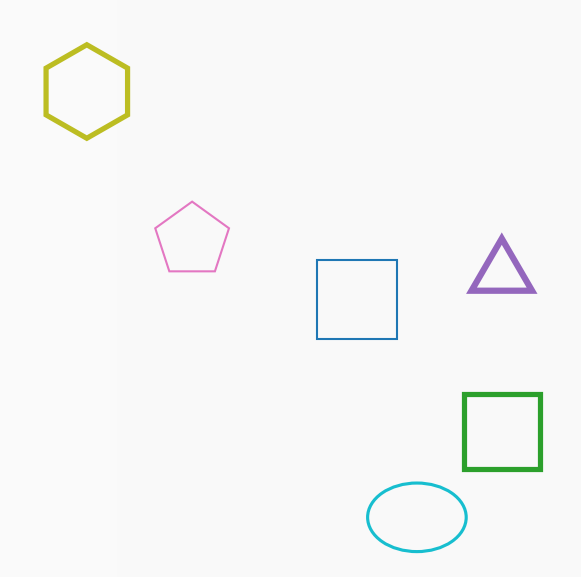[{"shape": "square", "thickness": 1, "radius": 0.34, "center": [0.615, 0.481]}, {"shape": "square", "thickness": 2.5, "radius": 0.33, "center": [0.864, 0.252]}, {"shape": "triangle", "thickness": 3, "radius": 0.3, "center": [0.863, 0.526]}, {"shape": "pentagon", "thickness": 1, "radius": 0.33, "center": [0.331, 0.583]}, {"shape": "hexagon", "thickness": 2.5, "radius": 0.4, "center": [0.149, 0.841]}, {"shape": "oval", "thickness": 1.5, "radius": 0.42, "center": [0.717, 0.103]}]